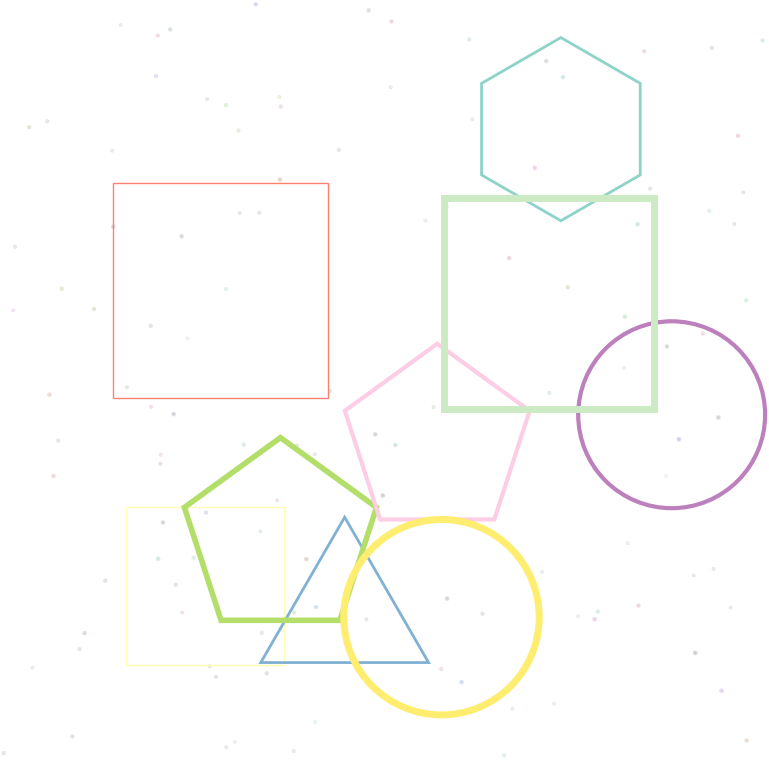[{"shape": "hexagon", "thickness": 1, "radius": 0.59, "center": [0.728, 0.832]}, {"shape": "square", "thickness": 0.5, "radius": 0.51, "center": [0.266, 0.239]}, {"shape": "square", "thickness": 0.5, "radius": 0.7, "center": [0.287, 0.623]}, {"shape": "triangle", "thickness": 1, "radius": 0.63, "center": [0.448, 0.202]}, {"shape": "pentagon", "thickness": 2, "radius": 0.66, "center": [0.364, 0.3]}, {"shape": "pentagon", "thickness": 1.5, "radius": 0.63, "center": [0.568, 0.427]}, {"shape": "circle", "thickness": 1.5, "radius": 0.61, "center": [0.872, 0.461]}, {"shape": "square", "thickness": 2.5, "radius": 0.68, "center": [0.713, 0.606]}, {"shape": "circle", "thickness": 2.5, "radius": 0.63, "center": [0.573, 0.198]}]